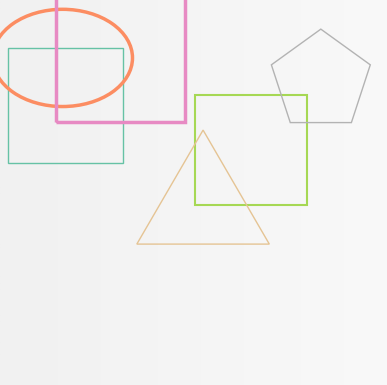[{"shape": "square", "thickness": 1, "radius": 0.74, "center": [0.169, 0.726]}, {"shape": "oval", "thickness": 2.5, "radius": 0.9, "center": [0.162, 0.85]}, {"shape": "square", "thickness": 2.5, "radius": 0.83, "center": [0.31, 0.849]}, {"shape": "square", "thickness": 1.5, "radius": 0.72, "center": [0.648, 0.611]}, {"shape": "triangle", "thickness": 1, "radius": 0.99, "center": [0.524, 0.465]}, {"shape": "pentagon", "thickness": 1, "radius": 0.67, "center": [0.828, 0.79]}]